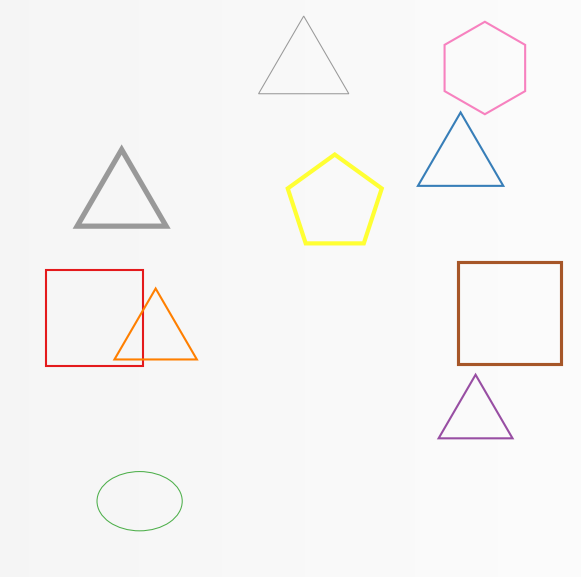[{"shape": "square", "thickness": 1, "radius": 0.42, "center": [0.163, 0.448]}, {"shape": "triangle", "thickness": 1, "radius": 0.42, "center": [0.792, 0.72]}, {"shape": "oval", "thickness": 0.5, "radius": 0.37, "center": [0.24, 0.131]}, {"shape": "triangle", "thickness": 1, "radius": 0.37, "center": [0.818, 0.277]}, {"shape": "triangle", "thickness": 1, "radius": 0.41, "center": [0.268, 0.418]}, {"shape": "pentagon", "thickness": 2, "radius": 0.43, "center": [0.576, 0.646]}, {"shape": "square", "thickness": 1.5, "radius": 0.44, "center": [0.877, 0.457]}, {"shape": "hexagon", "thickness": 1, "radius": 0.4, "center": [0.834, 0.881]}, {"shape": "triangle", "thickness": 0.5, "radius": 0.45, "center": [0.522, 0.882]}, {"shape": "triangle", "thickness": 2.5, "radius": 0.44, "center": [0.209, 0.652]}]